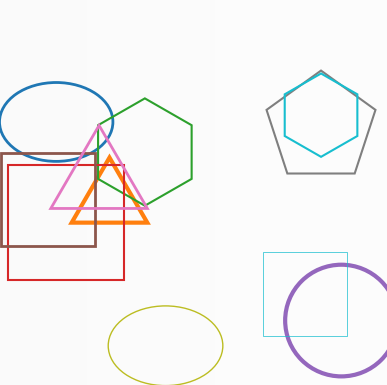[{"shape": "oval", "thickness": 2, "radius": 0.73, "center": [0.145, 0.683]}, {"shape": "triangle", "thickness": 3, "radius": 0.56, "center": [0.283, 0.478]}, {"shape": "hexagon", "thickness": 1.5, "radius": 0.7, "center": [0.374, 0.605]}, {"shape": "square", "thickness": 1.5, "radius": 0.75, "center": [0.17, 0.423]}, {"shape": "circle", "thickness": 3, "radius": 0.73, "center": [0.881, 0.167]}, {"shape": "square", "thickness": 2, "radius": 0.6, "center": [0.123, 0.482]}, {"shape": "triangle", "thickness": 2, "radius": 0.72, "center": [0.256, 0.53]}, {"shape": "pentagon", "thickness": 1.5, "radius": 0.74, "center": [0.828, 0.669]}, {"shape": "oval", "thickness": 1, "radius": 0.74, "center": [0.427, 0.102]}, {"shape": "hexagon", "thickness": 1.5, "radius": 0.54, "center": [0.828, 0.701]}, {"shape": "square", "thickness": 0.5, "radius": 0.54, "center": [0.787, 0.236]}]